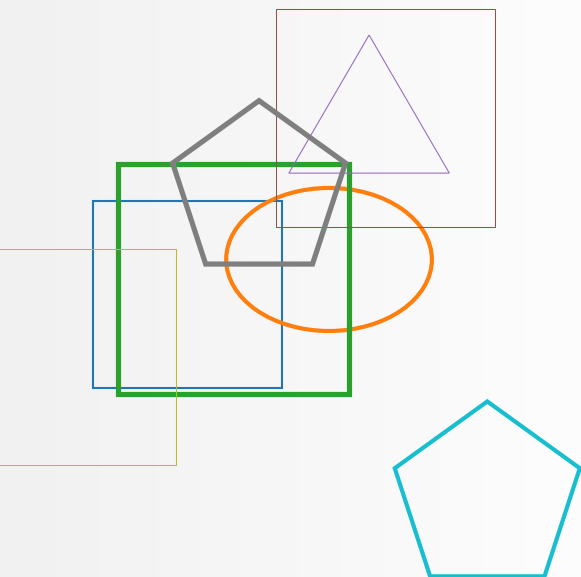[{"shape": "square", "thickness": 1, "radius": 0.81, "center": [0.323, 0.489]}, {"shape": "oval", "thickness": 2, "radius": 0.88, "center": [0.566, 0.55]}, {"shape": "square", "thickness": 2.5, "radius": 0.99, "center": [0.402, 0.516]}, {"shape": "triangle", "thickness": 0.5, "radius": 0.8, "center": [0.635, 0.779]}, {"shape": "square", "thickness": 0.5, "radius": 0.94, "center": [0.663, 0.795]}, {"shape": "pentagon", "thickness": 2.5, "radius": 0.78, "center": [0.446, 0.668]}, {"shape": "square", "thickness": 0.5, "radius": 0.94, "center": [0.115, 0.381]}, {"shape": "pentagon", "thickness": 2, "radius": 0.84, "center": [0.838, 0.137]}]